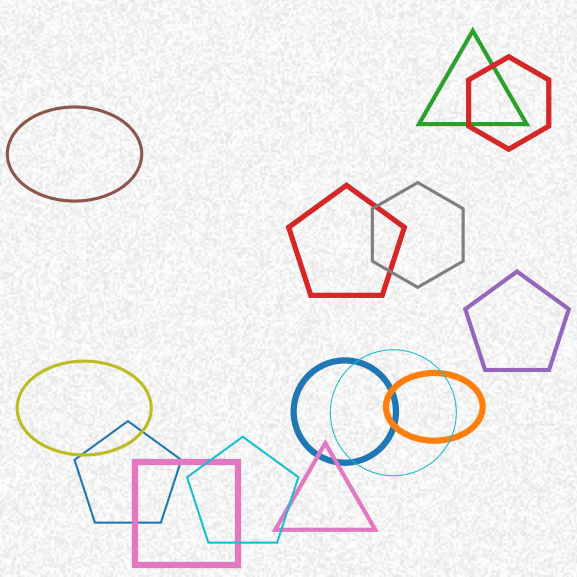[{"shape": "pentagon", "thickness": 1, "radius": 0.49, "center": [0.222, 0.173]}, {"shape": "circle", "thickness": 3, "radius": 0.44, "center": [0.597, 0.286]}, {"shape": "oval", "thickness": 3, "radius": 0.42, "center": [0.752, 0.295]}, {"shape": "triangle", "thickness": 2, "radius": 0.54, "center": [0.819, 0.838]}, {"shape": "hexagon", "thickness": 2.5, "radius": 0.4, "center": [0.881, 0.821]}, {"shape": "pentagon", "thickness": 2.5, "radius": 0.53, "center": [0.6, 0.573]}, {"shape": "pentagon", "thickness": 2, "radius": 0.47, "center": [0.895, 0.435]}, {"shape": "oval", "thickness": 1.5, "radius": 0.58, "center": [0.129, 0.732]}, {"shape": "triangle", "thickness": 2, "radius": 0.5, "center": [0.563, 0.132]}, {"shape": "square", "thickness": 3, "radius": 0.44, "center": [0.323, 0.11]}, {"shape": "hexagon", "thickness": 1.5, "radius": 0.45, "center": [0.723, 0.592]}, {"shape": "oval", "thickness": 1.5, "radius": 0.58, "center": [0.146, 0.293]}, {"shape": "pentagon", "thickness": 1, "radius": 0.51, "center": [0.42, 0.141]}, {"shape": "circle", "thickness": 0.5, "radius": 0.55, "center": [0.681, 0.284]}]